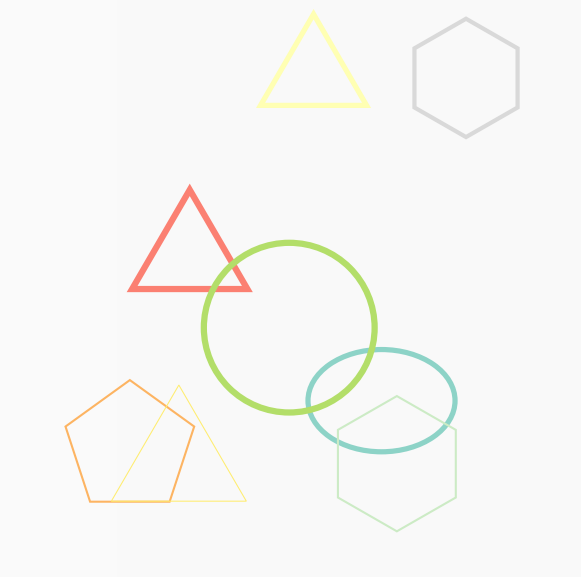[{"shape": "oval", "thickness": 2.5, "radius": 0.63, "center": [0.656, 0.305]}, {"shape": "triangle", "thickness": 2.5, "radius": 0.53, "center": [0.539, 0.869]}, {"shape": "triangle", "thickness": 3, "radius": 0.57, "center": [0.326, 0.556]}, {"shape": "pentagon", "thickness": 1, "radius": 0.58, "center": [0.223, 0.225]}, {"shape": "circle", "thickness": 3, "radius": 0.73, "center": [0.498, 0.432]}, {"shape": "hexagon", "thickness": 2, "radius": 0.51, "center": [0.802, 0.864]}, {"shape": "hexagon", "thickness": 1, "radius": 0.59, "center": [0.683, 0.196]}, {"shape": "triangle", "thickness": 0.5, "radius": 0.67, "center": [0.308, 0.198]}]